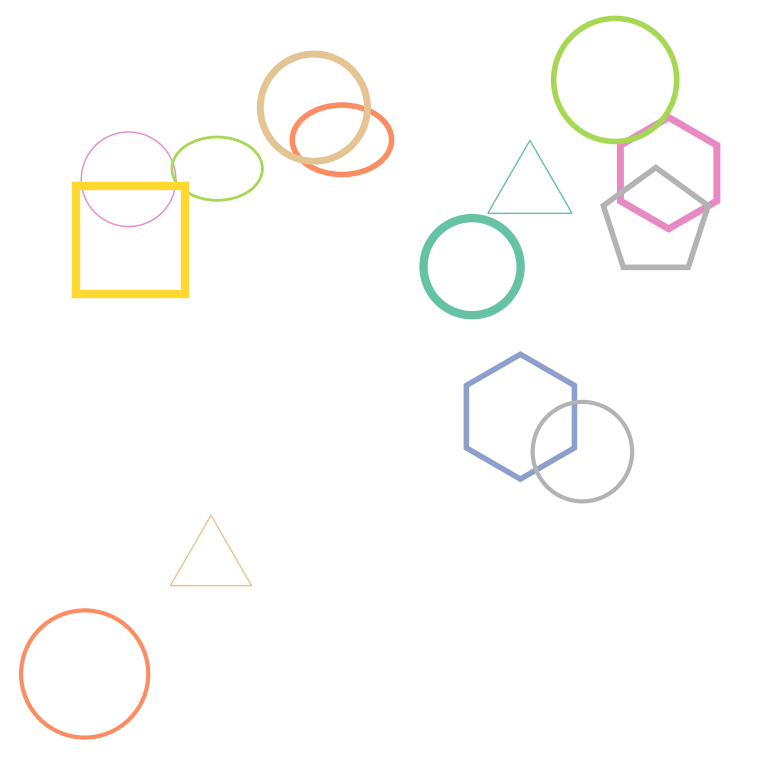[{"shape": "triangle", "thickness": 0.5, "radius": 0.32, "center": [0.688, 0.755]}, {"shape": "circle", "thickness": 3, "radius": 0.32, "center": [0.613, 0.654]}, {"shape": "circle", "thickness": 1.5, "radius": 0.41, "center": [0.11, 0.125]}, {"shape": "oval", "thickness": 2, "radius": 0.32, "center": [0.444, 0.818]}, {"shape": "hexagon", "thickness": 2, "radius": 0.41, "center": [0.676, 0.459]}, {"shape": "circle", "thickness": 0.5, "radius": 0.31, "center": [0.167, 0.767]}, {"shape": "hexagon", "thickness": 2.5, "radius": 0.36, "center": [0.868, 0.775]}, {"shape": "circle", "thickness": 2, "radius": 0.4, "center": [0.799, 0.896]}, {"shape": "oval", "thickness": 1, "radius": 0.29, "center": [0.282, 0.781]}, {"shape": "square", "thickness": 3, "radius": 0.35, "center": [0.17, 0.688]}, {"shape": "circle", "thickness": 2.5, "radius": 0.35, "center": [0.408, 0.86]}, {"shape": "triangle", "thickness": 0.5, "radius": 0.3, "center": [0.274, 0.27]}, {"shape": "circle", "thickness": 1.5, "radius": 0.32, "center": [0.756, 0.413]}, {"shape": "pentagon", "thickness": 2, "radius": 0.36, "center": [0.852, 0.711]}]